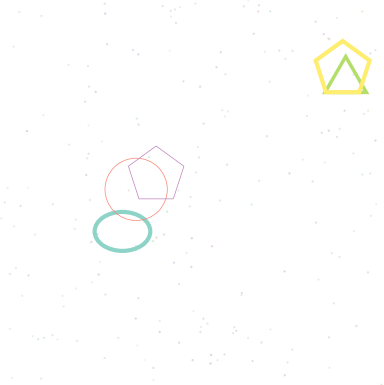[{"shape": "oval", "thickness": 3, "radius": 0.36, "center": [0.318, 0.399]}, {"shape": "circle", "thickness": 0.5, "radius": 0.4, "center": [0.354, 0.508]}, {"shape": "triangle", "thickness": 2.5, "radius": 0.31, "center": [0.898, 0.791]}, {"shape": "pentagon", "thickness": 0.5, "radius": 0.38, "center": [0.406, 0.545]}, {"shape": "pentagon", "thickness": 3, "radius": 0.37, "center": [0.89, 0.82]}]